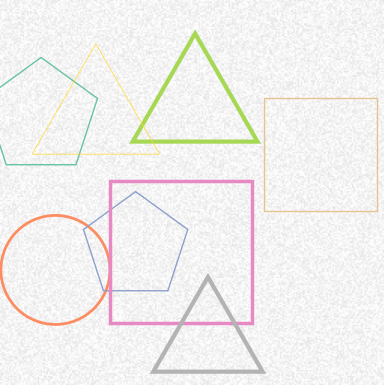[{"shape": "pentagon", "thickness": 1, "radius": 0.77, "center": [0.107, 0.697]}, {"shape": "circle", "thickness": 2, "radius": 0.71, "center": [0.144, 0.299]}, {"shape": "pentagon", "thickness": 1, "radius": 0.71, "center": [0.352, 0.36]}, {"shape": "square", "thickness": 2.5, "radius": 0.92, "center": [0.471, 0.346]}, {"shape": "triangle", "thickness": 3, "radius": 0.94, "center": [0.507, 0.726]}, {"shape": "triangle", "thickness": 0.5, "radius": 0.96, "center": [0.249, 0.695]}, {"shape": "square", "thickness": 1, "radius": 0.73, "center": [0.832, 0.598]}, {"shape": "triangle", "thickness": 3, "radius": 0.82, "center": [0.54, 0.117]}]